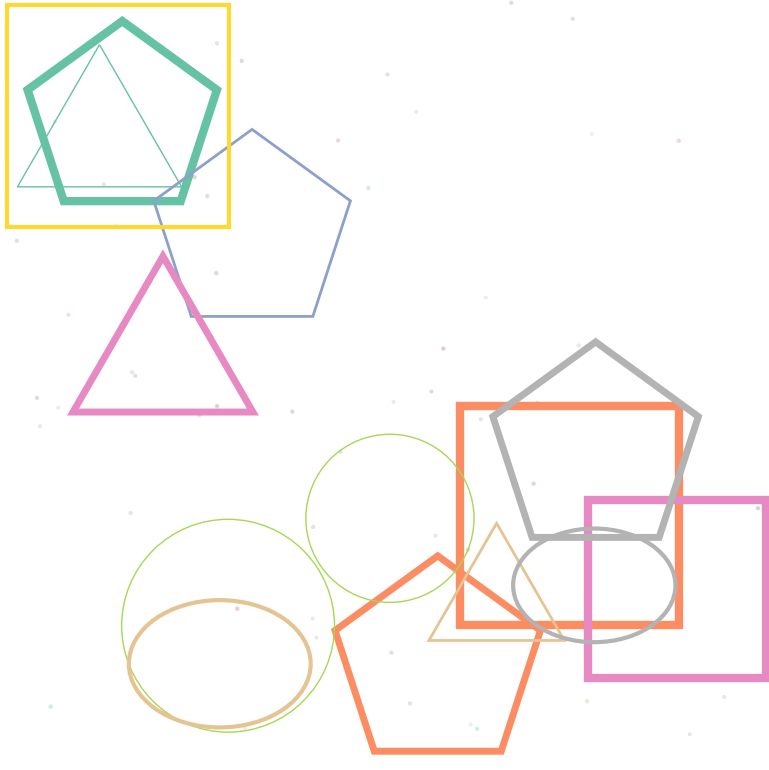[{"shape": "triangle", "thickness": 0.5, "radius": 0.62, "center": [0.129, 0.819]}, {"shape": "pentagon", "thickness": 3, "radius": 0.65, "center": [0.159, 0.843]}, {"shape": "square", "thickness": 3, "radius": 0.71, "center": [0.74, 0.331]}, {"shape": "pentagon", "thickness": 2.5, "radius": 0.7, "center": [0.569, 0.138]}, {"shape": "pentagon", "thickness": 1, "radius": 0.67, "center": [0.327, 0.698]}, {"shape": "triangle", "thickness": 2.5, "radius": 0.67, "center": [0.212, 0.532]}, {"shape": "square", "thickness": 3, "radius": 0.58, "center": [0.879, 0.235]}, {"shape": "circle", "thickness": 0.5, "radius": 0.69, "center": [0.296, 0.187]}, {"shape": "circle", "thickness": 0.5, "radius": 0.55, "center": [0.506, 0.327]}, {"shape": "square", "thickness": 1.5, "radius": 0.72, "center": [0.153, 0.849]}, {"shape": "triangle", "thickness": 1, "radius": 0.51, "center": [0.645, 0.219]}, {"shape": "oval", "thickness": 1.5, "radius": 0.59, "center": [0.285, 0.138]}, {"shape": "oval", "thickness": 1.5, "radius": 0.53, "center": [0.772, 0.24]}, {"shape": "pentagon", "thickness": 2.5, "radius": 0.7, "center": [0.774, 0.416]}]